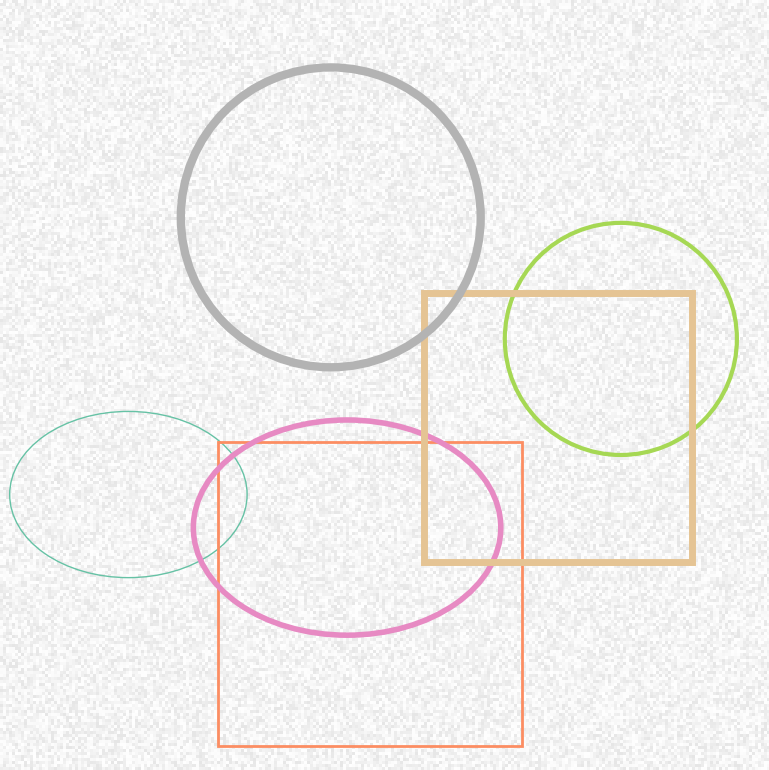[{"shape": "oval", "thickness": 0.5, "radius": 0.77, "center": [0.167, 0.358]}, {"shape": "square", "thickness": 1, "radius": 0.99, "center": [0.481, 0.229]}, {"shape": "oval", "thickness": 2, "radius": 1.0, "center": [0.451, 0.315]}, {"shape": "circle", "thickness": 1.5, "radius": 0.75, "center": [0.806, 0.56]}, {"shape": "square", "thickness": 2.5, "radius": 0.87, "center": [0.725, 0.445]}, {"shape": "circle", "thickness": 3, "radius": 0.97, "center": [0.43, 0.718]}]